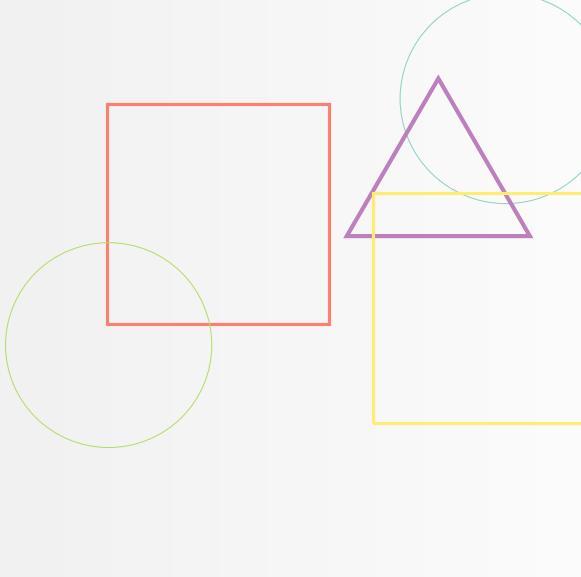[{"shape": "circle", "thickness": 0.5, "radius": 0.91, "center": [0.87, 0.828]}, {"shape": "square", "thickness": 1.5, "radius": 0.95, "center": [0.375, 0.628]}, {"shape": "circle", "thickness": 0.5, "radius": 0.89, "center": [0.187, 0.402]}, {"shape": "triangle", "thickness": 2, "radius": 0.91, "center": [0.754, 0.681]}, {"shape": "square", "thickness": 1.5, "radius": 1.0, "center": [0.84, 0.466]}]